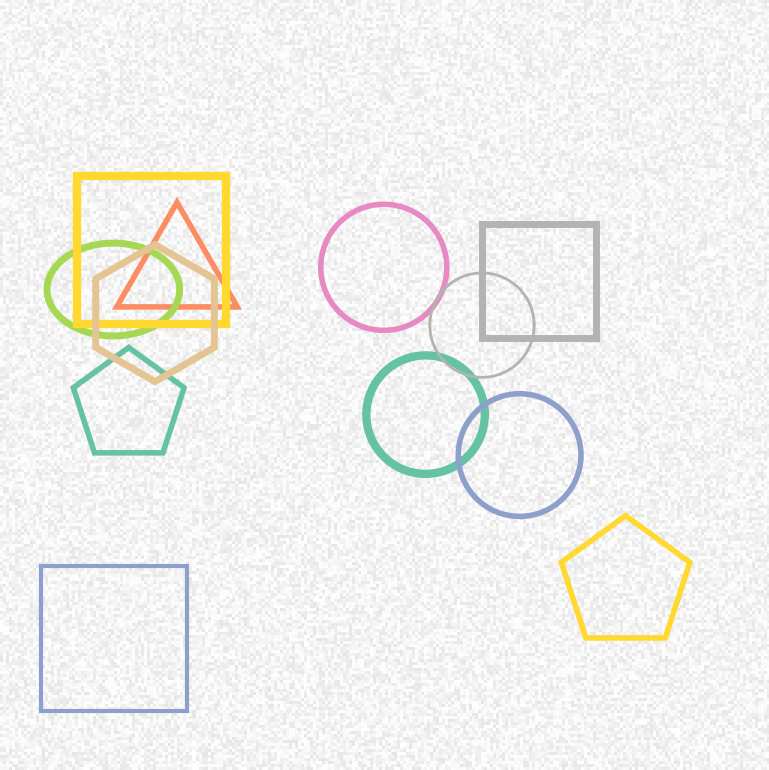[{"shape": "pentagon", "thickness": 2, "radius": 0.38, "center": [0.167, 0.473]}, {"shape": "circle", "thickness": 3, "radius": 0.38, "center": [0.553, 0.462]}, {"shape": "triangle", "thickness": 2, "radius": 0.45, "center": [0.23, 0.647]}, {"shape": "circle", "thickness": 2, "radius": 0.4, "center": [0.675, 0.409]}, {"shape": "square", "thickness": 1.5, "radius": 0.47, "center": [0.148, 0.171]}, {"shape": "circle", "thickness": 2, "radius": 0.41, "center": [0.498, 0.653]}, {"shape": "oval", "thickness": 2.5, "radius": 0.43, "center": [0.147, 0.624]}, {"shape": "pentagon", "thickness": 2, "radius": 0.44, "center": [0.812, 0.243]}, {"shape": "square", "thickness": 3, "radius": 0.48, "center": [0.197, 0.675]}, {"shape": "hexagon", "thickness": 2.5, "radius": 0.44, "center": [0.201, 0.593]}, {"shape": "square", "thickness": 2.5, "radius": 0.37, "center": [0.699, 0.635]}, {"shape": "circle", "thickness": 1, "radius": 0.34, "center": [0.626, 0.578]}]